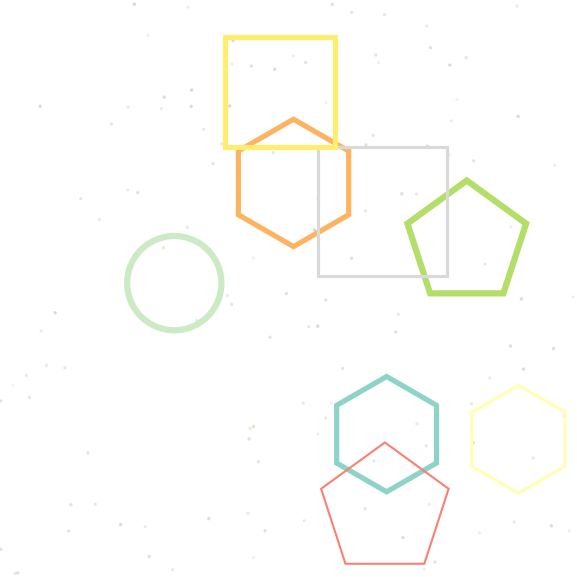[{"shape": "hexagon", "thickness": 2.5, "radius": 0.5, "center": [0.669, 0.247]}, {"shape": "hexagon", "thickness": 1.5, "radius": 0.47, "center": [0.898, 0.239]}, {"shape": "pentagon", "thickness": 1, "radius": 0.58, "center": [0.666, 0.117]}, {"shape": "hexagon", "thickness": 2.5, "radius": 0.55, "center": [0.508, 0.682]}, {"shape": "pentagon", "thickness": 3, "radius": 0.54, "center": [0.808, 0.579]}, {"shape": "square", "thickness": 1.5, "radius": 0.56, "center": [0.662, 0.634]}, {"shape": "circle", "thickness": 3, "radius": 0.41, "center": [0.302, 0.509]}, {"shape": "square", "thickness": 2.5, "radius": 0.48, "center": [0.486, 0.839]}]